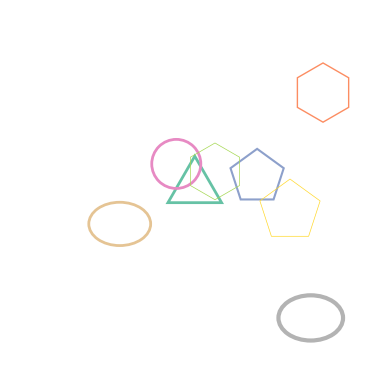[{"shape": "triangle", "thickness": 2, "radius": 0.4, "center": [0.506, 0.514]}, {"shape": "hexagon", "thickness": 1, "radius": 0.38, "center": [0.839, 0.76]}, {"shape": "pentagon", "thickness": 1.5, "radius": 0.36, "center": [0.668, 0.541]}, {"shape": "circle", "thickness": 2, "radius": 0.32, "center": [0.458, 0.574]}, {"shape": "hexagon", "thickness": 0.5, "radius": 0.37, "center": [0.558, 0.555]}, {"shape": "pentagon", "thickness": 0.5, "radius": 0.41, "center": [0.753, 0.453]}, {"shape": "oval", "thickness": 2, "radius": 0.4, "center": [0.311, 0.418]}, {"shape": "oval", "thickness": 3, "radius": 0.42, "center": [0.807, 0.174]}]